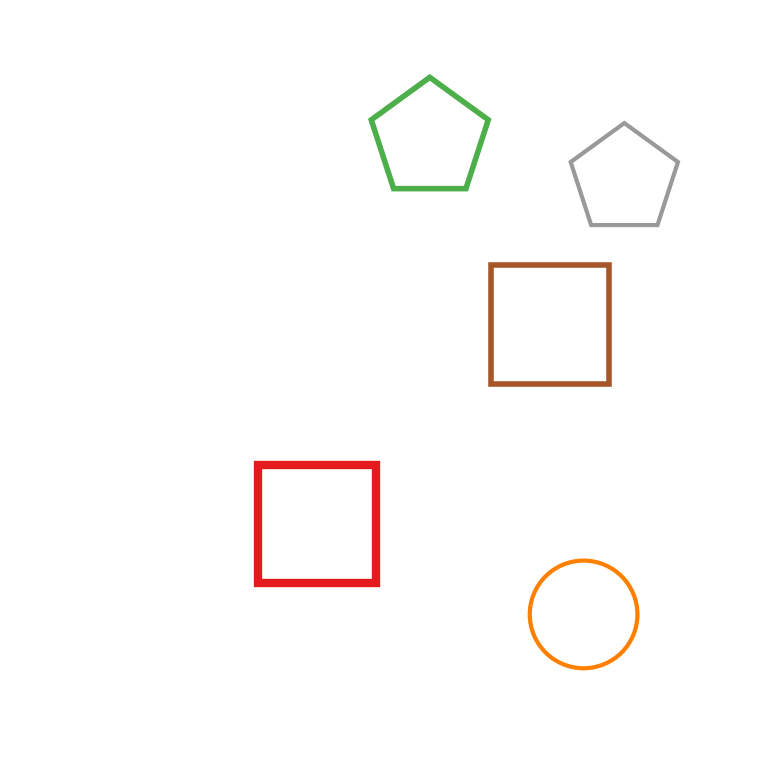[{"shape": "square", "thickness": 3, "radius": 0.38, "center": [0.412, 0.32]}, {"shape": "pentagon", "thickness": 2, "radius": 0.4, "center": [0.558, 0.82]}, {"shape": "circle", "thickness": 1.5, "radius": 0.35, "center": [0.758, 0.202]}, {"shape": "square", "thickness": 2, "radius": 0.39, "center": [0.714, 0.579]}, {"shape": "pentagon", "thickness": 1.5, "radius": 0.37, "center": [0.811, 0.767]}]